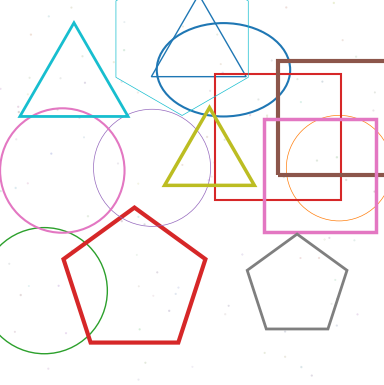[{"shape": "triangle", "thickness": 1, "radius": 0.71, "center": [0.516, 0.872]}, {"shape": "oval", "thickness": 1.5, "radius": 0.87, "center": [0.58, 0.819]}, {"shape": "circle", "thickness": 0.5, "radius": 0.69, "center": [0.881, 0.563]}, {"shape": "circle", "thickness": 1, "radius": 0.82, "center": [0.115, 0.245]}, {"shape": "pentagon", "thickness": 3, "radius": 0.97, "center": [0.349, 0.267]}, {"shape": "square", "thickness": 1.5, "radius": 0.82, "center": [0.723, 0.644]}, {"shape": "circle", "thickness": 0.5, "radius": 0.76, "center": [0.395, 0.564]}, {"shape": "square", "thickness": 3, "radius": 0.74, "center": [0.87, 0.694]}, {"shape": "circle", "thickness": 1.5, "radius": 0.81, "center": [0.162, 0.557]}, {"shape": "square", "thickness": 2.5, "radius": 0.73, "center": [0.832, 0.544]}, {"shape": "pentagon", "thickness": 2, "radius": 0.68, "center": [0.772, 0.256]}, {"shape": "triangle", "thickness": 2.5, "radius": 0.67, "center": [0.544, 0.586]}, {"shape": "triangle", "thickness": 2, "radius": 0.81, "center": [0.192, 0.779]}, {"shape": "hexagon", "thickness": 0.5, "radius": 0.99, "center": [0.473, 0.898]}]